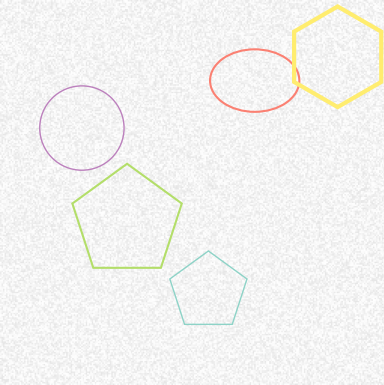[{"shape": "pentagon", "thickness": 1, "radius": 0.53, "center": [0.541, 0.243]}, {"shape": "oval", "thickness": 1.5, "radius": 0.58, "center": [0.662, 0.791]}, {"shape": "pentagon", "thickness": 1.5, "radius": 0.75, "center": [0.33, 0.425]}, {"shape": "circle", "thickness": 1, "radius": 0.55, "center": [0.213, 0.667]}, {"shape": "hexagon", "thickness": 3, "radius": 0.65, "center": [0.877, 0.853]}]